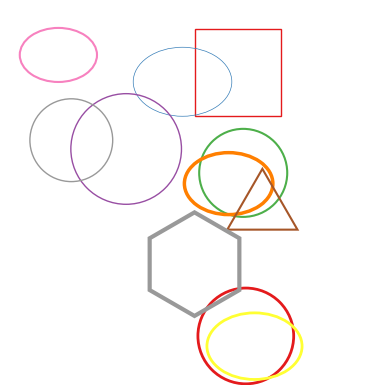[{"shape": "square", "thickness": 1, "radius": 0.56, "center": [0.619, 0.811]}, {"shape": "circle", "thickness": 2, "radius": 0.62, "center": [0.638, 0.127]}, {"shape": "oval", "thickness": 0.5, "radius": 0.64, "center": [0.474, 0.788]}, {"shape": "circle", "thickness": 1.5, "radius": 0.57, "center": [0.632, 0.551]}, {"shape": "circle", "thickness": 1, "radius": 0.72, "center": [0.328, 0.613]}, {"shape": "oval", "thickness": 2.5, "radius": 0.57, "center": [0.594, 0.523]}, {"shape": "oval", "thickness": 2, "radius": 0.62, "center": [0.661, 0.101]}, {"shape": "triangle", "thickness": 1.5, "radius": 0.53, "center": [0.681, 0.456]}, {"shape": "oval", "thickness": 1.5, "radius": 0.5, "center": [0.152, 0.857]}, {"shape": "hexagon", "thickness": 3, "radius": 0.67, "center": [0.505, 0.314]}, {"shape": "circle", "thickness": 1, "radius": 0.54, "center": [0.185, 0.636]}]